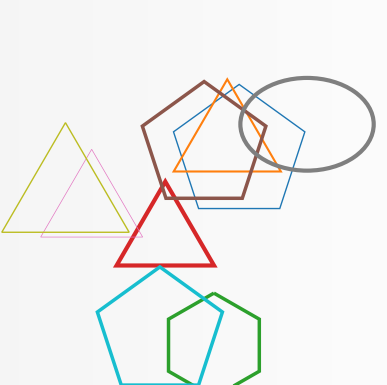[{"shape": "pentagon", "thickness": 1, "radius": 0.89, "center": [0.617, 0.603]}, {"shape": "triangle", "thickness": 1.5, "radius": 0.8, "center": [0.586, 0.634]}, {"shape": "hexagon", "thickness": 2.5, "radius": 0.68, "center": [0.552, 0.103]}, {"shape": "triangle", "thickness": 3, "radius": 0.73, "center": [0.427, 0.383]}, {"shape": "pentagon", "thickness": 2.5, "radius": 0.84, "center": [0.527, 0.621]}, {"shape": "triangle", "thickness": 0.5, "radius": 0.76, "center": [0.237, 0.46]}, {"shape": "oval", "thickness": 3, "radius": 0.86, "center": [0.792, 0.677]}, {"shape": "triangle", "thickness": 1, "radius": 0.95, "center": [0.169, 0.492]}, {"shape": "pentagon", "thickness": 2.5, "radius": 0.85, "center": [0.413, 0.137]}]